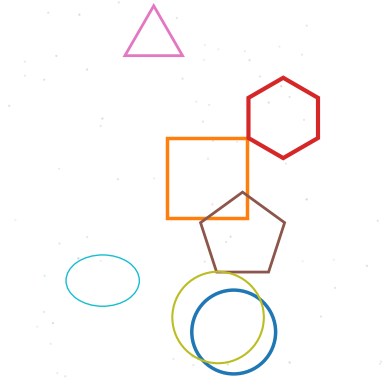[{"shape": "circle", "thickness": 2.5, "radius": 0.54, "center": [0.607, 0.138]}, {"shape": "square", "thickness": 2.5, "radius": 0.52, "center": [0.538, 0.538]}, {"shape": "hexagon", "thickness": 3, "radius": 0.52, "center": [0.736, 0.694]}, {"shape": "pentagon", "thickness": 2, "radius": 0.57, "center": [0.63, 0.386]}, {"shape": "triangle", "thickness": 2, "radius": 0.43, "center": [0.399, 0.899]}, {"shape": "circle", "thickness": 1.5, "radius": 0.59, "center": [0.566, 0.175]}, {"shape": "oval", "thickness": 1, "radius": 0.48, "center": [0.267, 0.271]}]